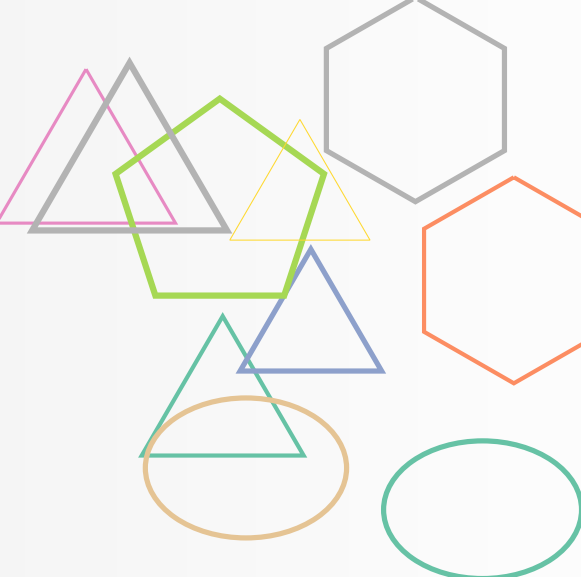[{"shape": "oval", "thickness": 2.5, "radius": 0.85, "center": [0.83, 0.117]}, {"shape": "triangle", "thickness": 2, "radius": 0.8, "center": [0.383, 0.291]}, {"shape": "hexagon", "thickness": 2, "radius": 0.89, "center": [0.884, 0.514]}, {"shape": "triangle", "thickness": 2.5, "radius": 0.7, "center": [0.535, 0.427]}, {"shape": "triangle", "thickness": 1.5, "radius": 0.89, "center": [0.148, 0.702]}, {"shape": "pentagon", "thickness": 3, "radius": 0.94, "center": [0.378, 0.64]}, {"shape": "triangle", "thickness": 0.5, "radius": 0.7, "center": [0.516, 0.653]}, {"shape": "oval", "thickness": 2.5, "radius": 0.87, "center": [0.423, 0.189]}, {"shape": "triangle", "thickness": 3, "radius": 0.97, "center": [0.223, 0.697]}, {"shape": "hexagon", "thickness": 2.5, "radius": 0.88, "center": [0.715, 0.827]}]